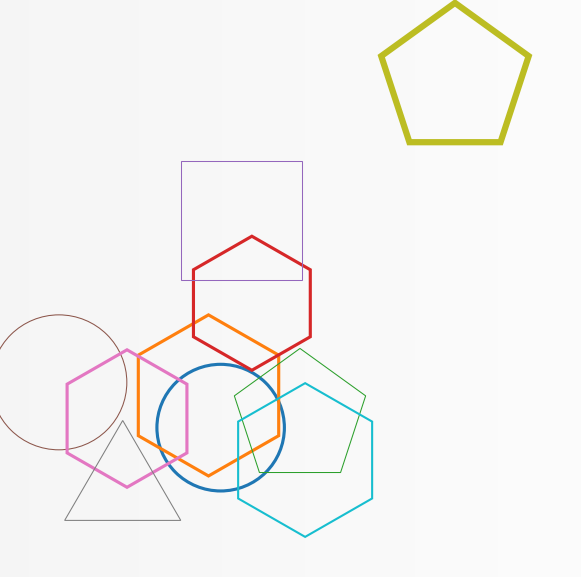[{"shape": "circle", "thickness": 1.5, "radius": 0.55, "center": [0.38, 0.259]}, {"shape": "hexagon", "thickness": 1.5, "radius": 0.7, "center": [0.359, 0.314]}, {"shape": "pentagon", "thickness": 0.5, "radius": 0.59, "center": [0.516, 0.277]}, {"shape": "hexagon", "thickness": 1.5, "radius": 0.58, "center": [0.433, 0.474]}, {"shape": "square", "thickness": 0.5, "radius": 0.52, "center": [0.416, 0.617]}, {"shape": "circle", "thickness": 0.5, "radius": 0.58, "center": [0.101, 0.337]}, {"shape": "hexagon", "thickness": 1.5, "radius": 0.6, "center": [0.219, 0.274]}, {"shape": "triangle", "thickness": 0.5, "radius": 0.58, "center": [0.211, 0.156]}, {"shape": "pentagon", "thickness": 3, "radius": 0.67, "center": [0.783, 0.861]}, {"shape": "hexagon", "thickness": 1, "radius": 0.67, "center": [0.525, 0.203]}]